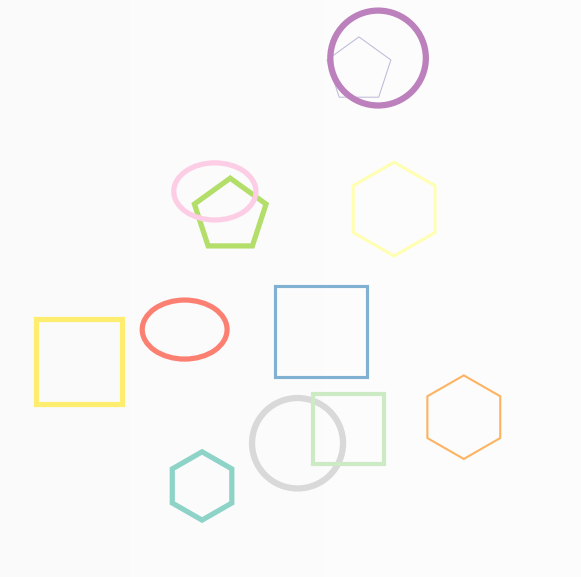[{"shape": "hexagon", "thickness": 2.5, "radius": 0.3, "center": [0.348, 0.158]}, {"shape": "hexagon", "thickness": 1.5, "radius": 0.41, "center": [0.678, 0.637]}, {"shape": "pentagon", "thickness": 0.5, "radius": 0.29, "center": [0.618, 0.878]}, {"shape": "oval", "thickness": 2.5, "radius": 0.36, "center": [0.318, 0.428]}, {"shape": "square", "thickness": 1.5, "radius": 0.39, "center": [0.552, 0.426]}, {"shape": "hexagon", "thickness": 1, "radius": 0.36, "center": [0.798, 0.277]}, {"shape": "pentagon", "thickness": 2.5, "radius": 0.32, "center": [0.396, 0.626]}, {"shape": "oval", "thickness": 2.5, "radius": 0.35, "center": [0.37, 0.668]}, {"shape": "circle", "thickness": 3, "radius": 0.39, "center": [0.512, 0.232]}, {"shape": "circle", "thickness": 3, "radius": 0.41, "center": [0.65, 0.899]}, {"shape": "square", "thickness": 2, "radius": 0.31, "center": [0.599, 0.256]}, {"shape": "square", "thickness": 2.5, "radius": 0.37, "center": [0.136, 0.373]}]